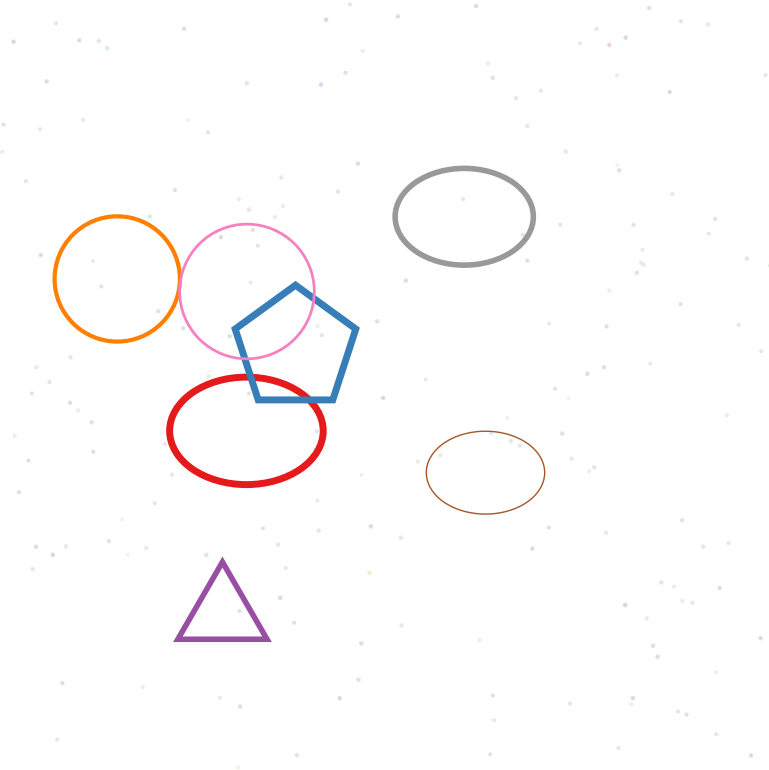[{"shape": "oval", "thickness": 2.5, "radius": 0.5, "center": [0.32, 0.44]}, {"shape": "pentagon", "thickness": 2.5, "radius": 0.41, "center": [0.384, 0.547]}, {"shape": "triangle", "thickness": 2, "radius": 0.33, "center": [0.289, 0.203]}, {"shape": "circle", "thickness": 1.5, "radius": 0.41, "center": [0.152, 0.638]}, {"shape": "oval", "thickness": 0.5, "radius": 0.38, "center": [0.631, 0.386]}, {"shape": "circle", "thickness": 1, "radius": 0.44, "center": [0.321, 0.621]}, {"shape": "oval", "thickness": 2, "radius": 0.45, "center": [0.603, 0.719]}]